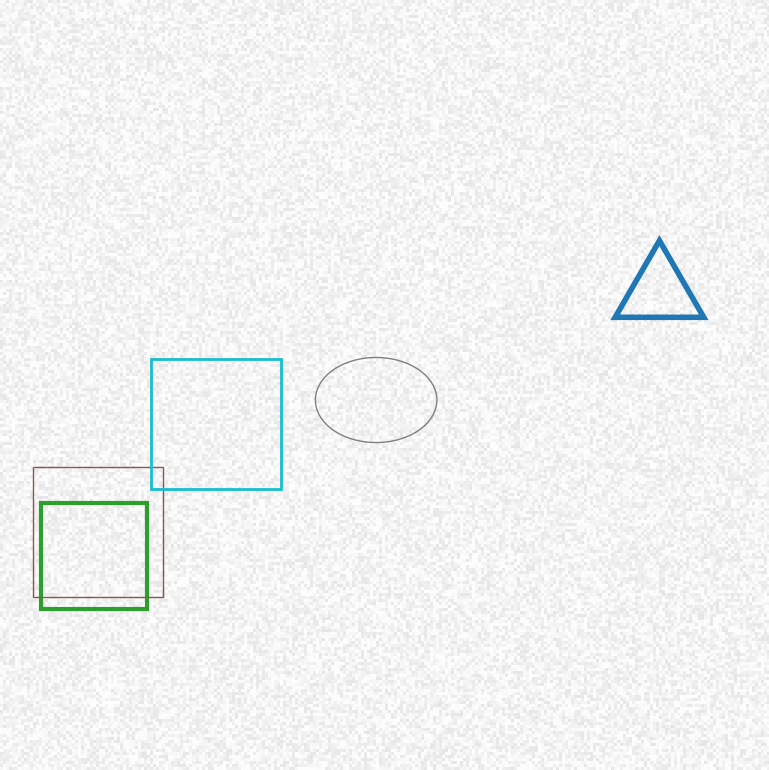[{"shape": "triangle", "thickness": 2, "radius": 0.33, "center": [0.856, 0.621]}, {"shape": "square", "thickness": 1.5, "radius": 0.35, "center": [0.122, 0.278]}, {"shape": "square", "thickness": 0.5, "radius": 0.42, "center": [0.128, 0.309]}, {"shape": "oval", "thickness": 0.5, "radius": 0.39, "center": [0.488, 0.48]}, {"shape": "square", "thickness": 1, "radius": 0.42, "center": [0.281, 0.449]}]